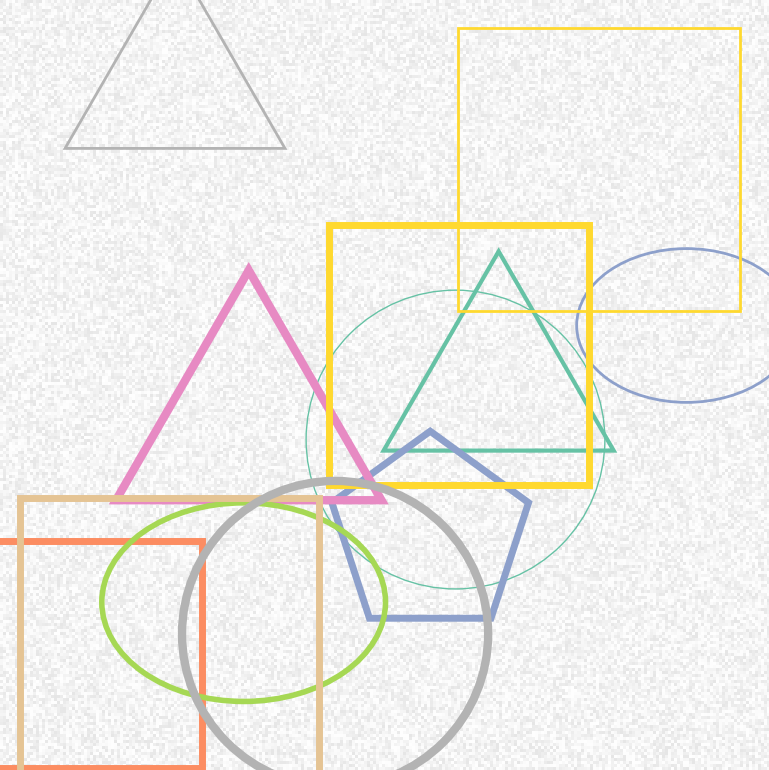[{"shape": "triangle", "thickness": 1.5, "radius": 0.86, "center": [0.648, 0.501]}, {"shape": "circle", "thickness": 0.5, "radius": 0.97, "center": [0.592, 0.429]}, {"shape": "square", "thickness": 2.5, "radius": 0.74, "center": [0.115, 0.151]}, {"shape": "pentagon", "thickness": 2.5, "radius": 0.67, "center": [0.559, 0.306]}, {"shape": "oval", "thickness": 1, "radius": 0.71, "center": [0.892, 0.577]}, {"shape": "triangle", "thickness": 3, "radius": 1.0, "center": [0.323, 0.45]}, {"shape": "oval", "thickness": 2, "radius": 0.92, "center": [0.316, 0.218]}, {"shape": "square", "thickness": 2.5, "radius": 0.84, "center": [0.596, 0.539]}, {"shape": "square", "thickness": 1, "radius": 0.92, "center": [0.778, 0.78]}, {"shape": "square", "thickness": 2.5, "radius": 0.97, "center": [0.22, 0.158]}, {"shape": "triangle", "thickness": 1, "radius": 0.82, "center": [0.227, 0.89]}, {"shape": "circle", "thickness": 3, "radius": 0.99, "center": [0.435, 0.177]}]